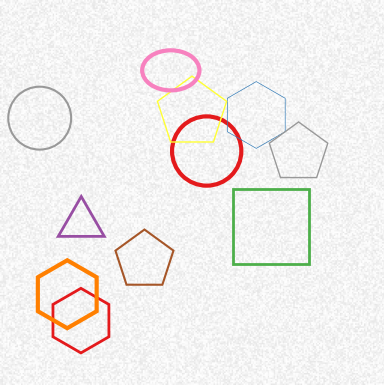[{"shape": "hexagon", "thickness": 2, "radius": 0.42, "center": [0.21, 0.167]}, {"shape": "circle", "thickness": 3, "radius": 0.45, "center": [0.537, 0.608]}, {"shape": "hexagon", "thickness": 0.5, "radius": 0.43, "center": [0.666, 0.701]}, {"shape": "square", "thickness": 2, "radius": 0.49, "center": [0.704, 0.412]}, {"shape": "triangle", "thickness": 2, "radius": 0.34, "center": [0.211, 0.421]}, {"shape": "hexagon", "thickness": 3, "radius": 0.44, "center": [0.175, 0.236]}, {"shape": "pentagon", "thickness": 1, "radius": 0.47, "center": [0.499, 0.708]}, {"shape": "pentagon", "thickness": 1.5, "radius": 0.4, "center": [0.375, 0.325]}, {"shape": "oval", "thickness": 3, "radius": 0.37, "center": [0.444, 0.817]}, {"shape": "circle", "thickness": 1.5, "radius": 0.41, "center": [0.103, 0.693]}, {"shape": "pentagon", "thickness": 1, "radius": 0.4, "center": [0.776, 0.603]}]